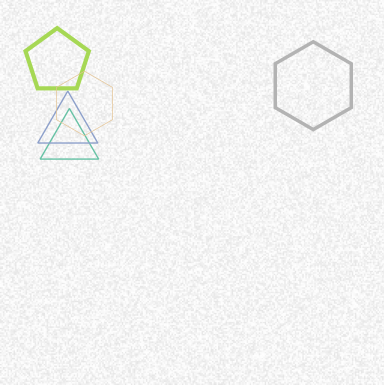[{"shape": "triangle", "thickness": 1, "radius": 0.44, "center": [0.18, 0.631]}, {"shape": "triangle", "thickness": 1, "radius": 0.45, "center": [0.176, 0.674]}, {"shape": "pentagon", "thickness": 3, "radius": 0.43, "center": [0.149, 0.84]}, {"shape": "hexagon", "thickness": 0.5, "radius": 0.42, "center": [0.219, 0.731]}, {"shape": "hexagon", "thickness": 2.5, "radius": 0.57, "center": [0.814, 0.777]}]